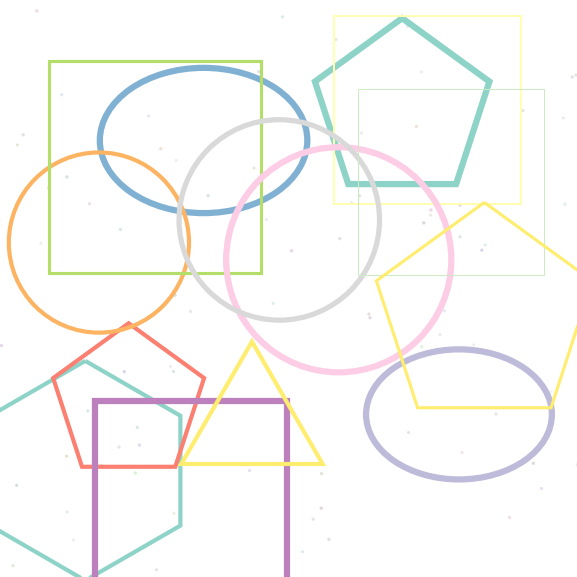[{"shape": "pentagon", "thickness": 3, "radius": 0.79, "center": [0.696, 0.809]}, {"shape": "hexagon", "thickness": 2, "radius": 0.95, "center": [0.148, 0.184]}, {"shape": "square", "thickness": 1, "radius": 0.81, "center": [0.74, 0.809]}, {"shape": "oval", "thickness": 3, "radius": 0.8, "center": [0.795, 0.282]}, {"shape": "pentagon", "thickness": 2, "radius": 0.69, "center": [0.223, 0.302]}, {"shape": "oval", "thickness": 3, "radius": 0.9, "center": [0.353, 0.756]}, {"shape": "circle", "thickness": 2, "radius": 0.78, "center": [0.171, 0.579]}, {"shape": "square", "thickness": 1.5, "radius": 0.92, "center": [0.268, 0.709]}, {"shape": "circle", "thickness": 3, "radius": 0.97, "center": [0.587, 0.549]}, {"shape": "circle", "thickness": 2.5, "radius": 0.87, "center": [0.484, 0.618]}, {"shape": "square", "thickness": 3, "radius": 0.83, "center": [0.331, 0.138]}, {"shape": "square", "thickness": 0.5, "radius": 0.8, "center": [0.782, 0.684]}, {"shape": "triangle", "thickness": 2, "radius": 0.71, "center": [0.436, 0.266]}, {"shape": "pentagon", "thickness": 1.5, "radius": 0.98, "center": [0.839, 0.452]}]